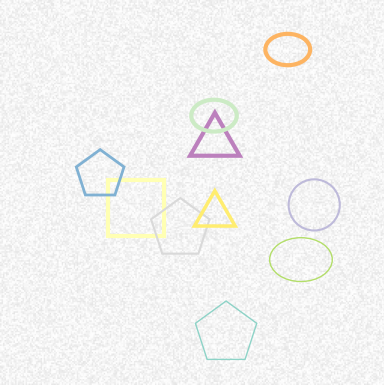[{"shape": "pentagon", "thickness": 1, "radius": 0.42, "center": [0.587, 0.134]}, {"shape": "square", "thickness": 3, "radius": 0.36, "center": [0.354, 0.461]}, {"shape": "circle", "thickness": 1.5, "radius": 0.33, "center": [0.816, 0.468]}, {"shape": "pentagon", "thickness": 2, "radius": 0.33, "center": [0.26, 0.546]}, {"shape": "oval", "thickness": 3, "radius": 0.29, "center": [0.747, 0.871]}, {"shape": "oval", "thickness": 1, "radius": 0.41, "center": [0.782, 0.326]}, {"shape": "pentagon", "thickness": 1.5, "radius": 0.4, "center": [0.468, 0.406]}, {"shape": "triangle", "thickness": 3, "radius": 0.37, "center": [0.558, 0.633]}, {"shape": "oval", "thickness": 3, "radius": 0.3, "center": [0.556, 0.7]}, {"shape": "triangle", "thickness": 2.5, "radius": 0.31, "center": [0.558, 0.443]}]